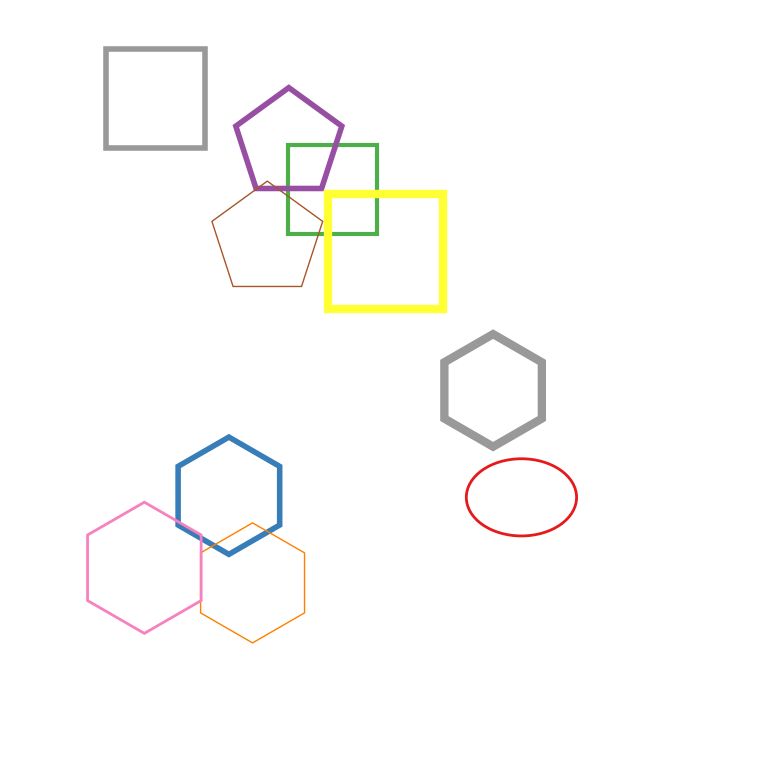[{"shape": "oval", "thickness": 1, "radius": 0.36, "center": [0.677, 0.354]}, {"shape": "hexagon", "thickness": 2, "radius": 0.38, "center": [0.297, 0.356]}, {"shape": "square", "thickness": 1.5, "radius": 0.29, "center": [0.432, 0.754]}, {"shape": "pentagon", "thickness": 2, "radius": 0.36, "center": [0.375, 0.814]}, {"shape": "hexagon", "thickness": 0.5, "radius": 0.39, "center": [0.328, 0.243]}, {"shape": "square", "thickness": 3, "radius": 0.37, "center": [0.5, 0.674]}, {"shape": "pentagon", "thickness": 0.5, "radius": 0.38, "center": [0.347, 0.689]}, {"shape": "hexagon", "thickness": 1, "radius": 0.43, "center": [0.187, 0.263]}, {"shape": "square", "thickness": 2, "radius": 0.32, "center": [0.202, 0.872]}, {"shape": "hexagon", "thickness": 3, "radius": 0.37, "center": [0.64, 0.493]}]